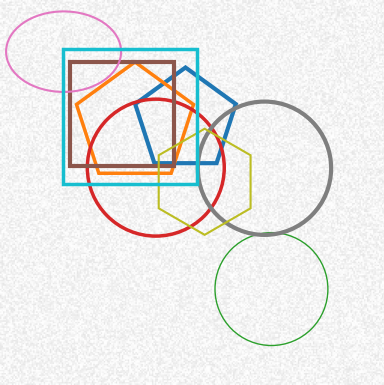[{"shape": "pentagon", "thickness": 3, "radius": 0.69, "center": [0.482, 0.687]}, {"shape": "pentagon", "thickness": 2.5, "radius": 0.8, "center": [0.351, 0.679]}, {"shape": "circle", "thickness": 1, "radius": 0.73, "center": [0.705, 0.249]}, {"shape": "circle", "thickness": 2.5, "radius": 0.89, "center": [0.405, 0.565]}, {"shape": "square", "thickness": 3, "radius": 0.68, "center": [0.316, 0.704]}, {"shape": "oval", "thickness": 1.5, "radius": 0.75, "center": [0.165, 0.866]}, {"shape": "circle", "thickness": 3, "radius": 0.87, "center": [0.687, 0.563]}, {"shape": "hexagon", "thickness": 1.5, "radius": 0.69, "center": [0.532, 0.528]}, {"shape": "square", "thickness": 2.5, "radius": 0.88, "center": [0.338, 0.697]}]